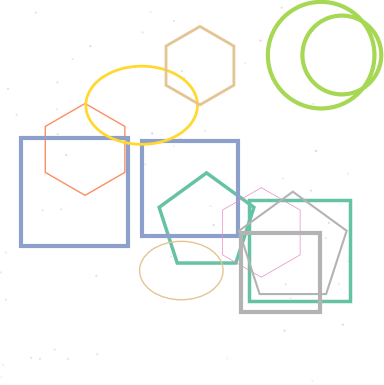[{"shape": "pentagon", "thickness": 2.5, "radius": 0.65, "center": [0.536, 0.421]}, {"shape": "square", "thickness": 2.5, "radius": 0.65, "center": [0.777, 0.35]}, {"shape": "hexagon", "thickness": 1, "radius": 0.6, "center": [0.221, 0.612]}, {"shape": "square", "thickness": 3, "radius": 0.62, "center": [0.494, 0.511]}, {"shape": "square", "thickness": 3, "radius": 0.7, "center": [0.193, 0.501]}, {"shape": "hexagon", "thickness": 0.5, "radius": 0.58, "center": [0.679, 0.396]}, {"shape": "circle", "thickness": 3, "radius": 0.51, "center": [0.888, 0.857]}, {"shape": "circle", "thickness": 3, "radius": 0.69, "center": [0.834, 0.857]}, {"shape": "oval", "thickness": 2, "radius": 0.73, "center": [0.368, 0.727]}, {"shape": "oval", "thickness": 1, "radius": 0.54, "center": [0.471, 0.297]}, {"shape": "hexagon", "thickness": 2, "radius": 0.51, "center": [0.519, 0.83]}, {"shape": "square", "thickness": 3, "radius": 0.51, "center": [0.729, 0.292]}, {"shape": "pentagon", "thickness": 1.5, "radius": 0.73, "center": [0.761, 0.355]}]